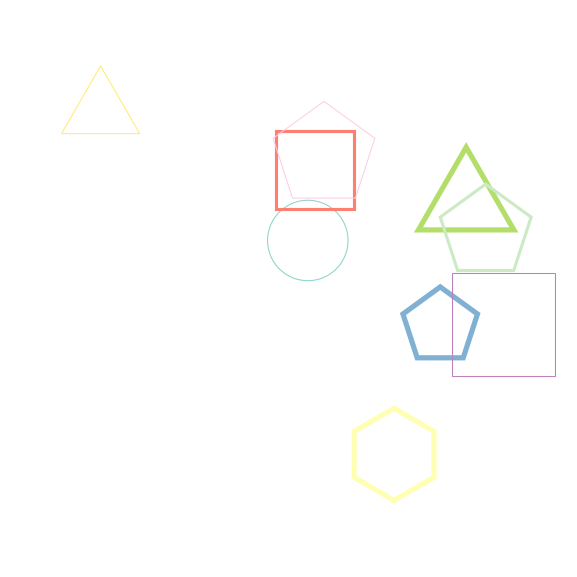[{"shape": "circle", "thickness": 0.5, "radius": 0.35, "center": [0.533, 0.583]}, {"shape": "hexagon", "thickness": 2.5, "radius": 0.4, "center": [0.682, 0.212]}, {"shape": "square", "thickness": 1.5, "radius": 0.34, "center": [0.545, 0.705]}, {"shape": "pentagon", "thickness": 2.5, "radius": 0.34, "center": [0.762, 0.434]}, {"shape": "triangle", "thickness": 2.5, "radius": 0.48, "center": [0.807, 0.649]}, {"shape": "pentagon", "thickness": 0.5, "radius": 0.46, "center": [0.561, 0.731]}, {"shape": "square", "thickness": 0.5, "radius": 0.44, "center": [0.872, 0.437]}, {"shape": "pentagon", "thickness": 1.5, "radius": 0.41, "center": [0.841, 0.598]}, {"shape": "triangle", "thickness": 0.5, "radius": 0.39, "center": [0.174, 0.807]}]